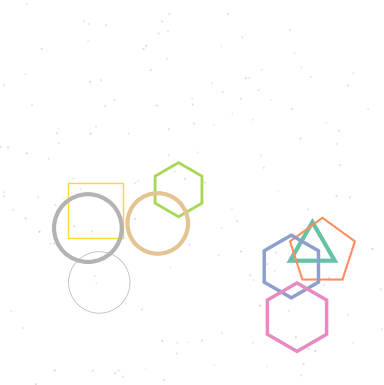[{"shape": "triangle", "thickness": 3, "radius": 0.33, "center": [0.812, 0.356]}, {"shape": "pentagon", "thickness": 1.5, "radius": 0.44, "center": [0.838, 0.346]}, {"shape": "hexagon", "thickness": 2.5, "radius": 0.41, "center": [0.757, 0.308]}, {"shape": "hexagon", "thickness": 2.5, "radius": 0.44, "center": [0.771, 0.176]}, {"shape": "hexagon", "thickness": 2, "radius": 0.35, "center": [0.464, 0.507]}, {"shape": "square", "thickness": 1, "radius": 0.36, "center": [0.248, 0.453]}, {"shape": "circle", "thickness": 3, "radius": 0.39, "center": [0.41, 0.42]}, {"shape": "circle", "thickness": 0.5, "radius": 0.4, "center": [0.258, 0.266]}, {"shape": "circle", "thickness": 3, "radius": 0.44, "center": [0.228, 0.408]}]